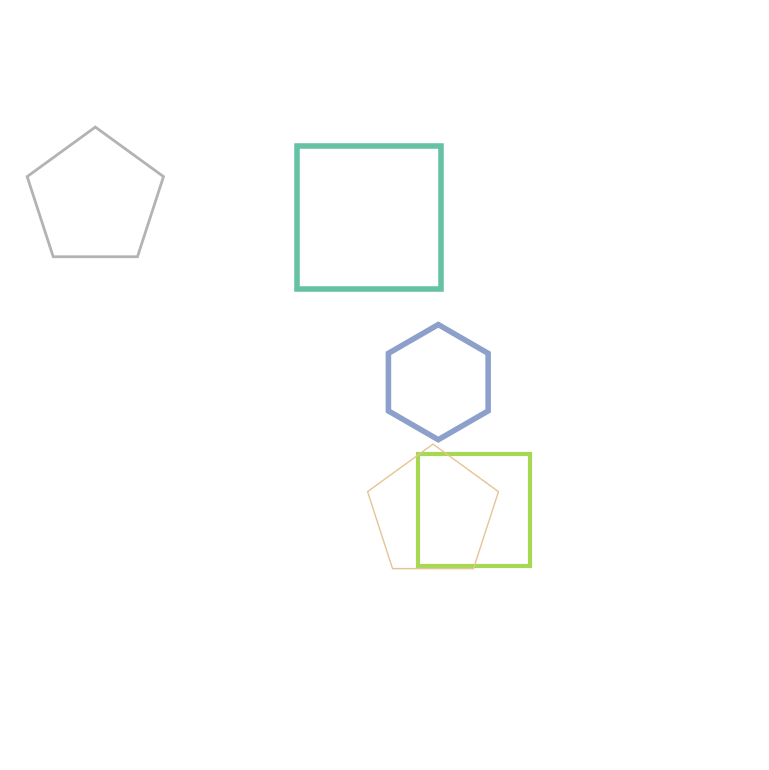[{"shape": "square", "thickness": 2, "radius": 0.47, "center": [0.479, 0.717]}, {"shape": "hexagon", "thickness": 2, "radius": 0.37, "center": [0.569, 0.504]}, {"shape": "square", "thickness": 1.5, "radius": 0.37, "center": [0.615, 0.338]}, {"shape": "pentagon", "thickness": 0.5, "radius": 0.45, "center": [0.562, 0.334]}, {"shape": "pentagon", "thickness": 1, "radius": 0.47, "center": [0.124, 0.742]}]